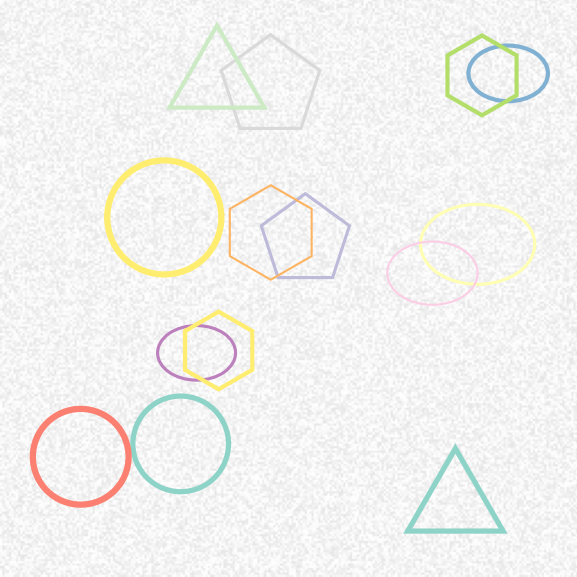[{"shape": "triangle", "thickness": 2.5, "radius": 0.48, "center": [0.789, 0.127]}, {"shape": "circle", "thickness": 2.5, "radius": 0.41, "center": [0.313, 0.231]}, {"shape": "oval", "thickness": 1.5, "radius": 0.49, "center": [0.827, 0.576]}, {"shape": "pentagon", "thickness": 1.5, "radius": 0.4, "center": [0.529, 0.583]}, {"shape": "circle", "thickness": 3, "radius": 0.41, "center": [0.14, 0.208]}, {"shape": "oval", "thickness": 2, "radius": 0.34, "center": [0.88, 0.872]}, {"shape": "hexagon", "thickness": 1, "radius": 0.41, "center": [0.469, 0.597]}, {"shape": "hexagon", "thickness": 2, "radius": 0.35, "center": [0.835, 0.869]}, {"shape": "oval", "thickness": 1, "radius": 0.39, "center": [0.749, 0.526]}, {"shape": "pentagon", "thickness": 1.5, "radius": 0.45, "center": [0.468, 0.849]}, {"shape": "oval", "thickness": 1.5, "radius": 0.34, "center": [0.34, 0.388]}, {"shape": "triangle", "thickness": 2, "radius": 0.47, "center": [0.376, 0.86]}, {"shape": "circle", "thickness": 3, "radius": 0.49, "center": [0.284, 0.623]}, {"shape": "hexagon", "thickness": 2, "radius": 0.34, "center": [0.379, 0.392]}]